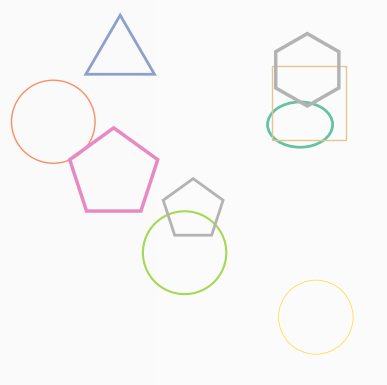[{"shape": "oval", "thickness": 2, "radius": 0.42, "center": [0.774, 0.676]}, {"shape": "circle", "thickness": 1, "radius": 0.54, "center": [0.137, 0.684]}, {"shape": "triangle", "thickness": 2, "radius": 0.51, "center": [0.31, 0.858]}, {"shape": "pentagon", "thickness": 2.5, "radius": 0.6, "center": [0.293, 0.548]}, {"shape": "circle", "thickness": 1.5, "radius": 0.54, "center": [0.476, 0.344]}, {"shape": "circle", "thickness": 0.5, "radius": 0.48, "center": [0.815, 0.176]}, {"shape": "square", "thickness": 1, "radius": 0.48, "center": [0.797, 0.732]}, {"shape": "pentagon", "thickness": 2, "radius": 0.41, "center": [0.498, 0.455]}, {"shape": "hexagon", "thickness": 2.5, "radius": 0.47, "center": [0.793, 0.819]}]